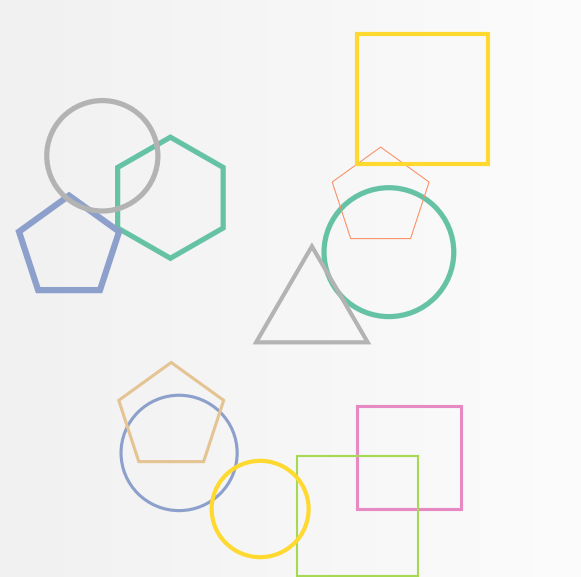[{"shape": "circle", "thickness": 2.5, "radius": 0.56, "center": [0.669, 0.562]}, {"shape": "hexagon", "thickness": 2.5, "radius": 0.52, "center": [0.293, 0.657]}, {"shape": "pentagon", "thickness": 0.5, "radius": 0.44, "center": [0.655, 0.657]}, {"shape": "pentagon", "thickness": 3, "radius": 0.45, "center": [0.119, 0.57]}, {"shape": "circle", "thickness": 1.5, "radius": 0.5, "center": [0.308, 0.215]}, {"shape": "square", "thickness": 1.5, "radius": 0.44, "center": [0.704, 0.207]}, {"shape": "square", "thickness": 1, "radius": 0.52, "center": [0.615, 0.105]}, {"shape": "circle", "thickness": 2, "radius": 0.42, "center": [0.448, 0.118]}, {"shape": "square", "thickness": 2, "radius": 0.56, "center": [0.727, 0.827]}, {"shape": "pentagon", "thickness": 1.5, "radius": 0.47, "center": [0.295, 0.277]}, {"shape": "circle", "thickness": 2.5, "radius": 0.48, "center": [0.176, 0.729]}, {"shape": "triangle", "thickness": 2, "radius": 0.55, "center": [0.537, 0.462]}]